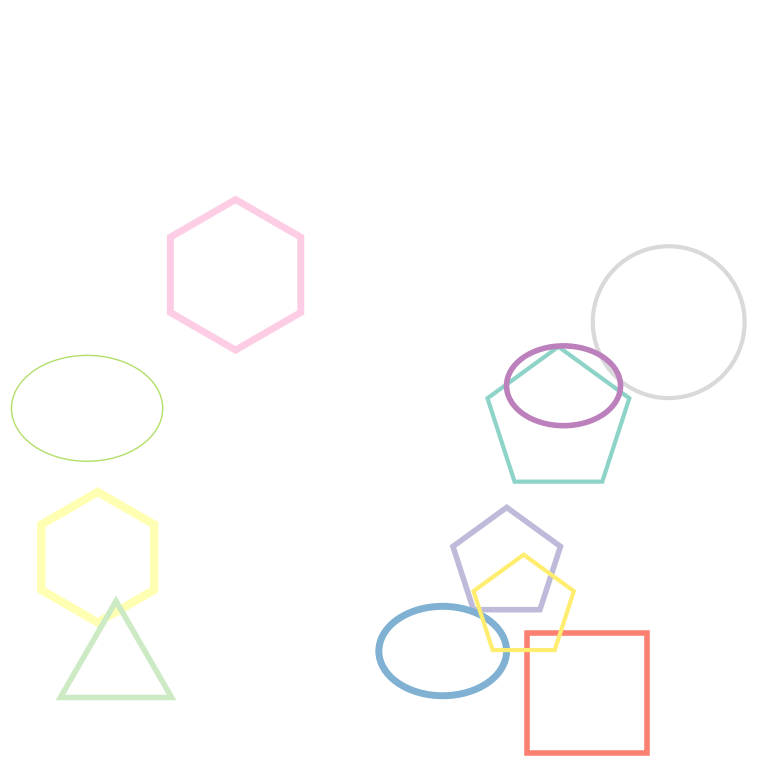[{"shape": "pentagon", "thickness": 1.5, "radius": 0.48, "center": [0.725, 0.453]}, {"shape": "hexagon", "thickness": 3, "radius": 0.42, "center": [0.127, 0.276]}, {"shape": "pentagon", "thickness": 2, "radius": 0.37, "center": [0.658, 0.268]}, {"shape": "square", "thickness": 2, "radius": 0.39, "center": [0.762, 0.1]}, {"shape": "oval", "thickness": 2.5, "radius": 0.41, "center": [0.575, 0.155]}, {"shape": "oval", "thickness": 0.5, "radius": 0.49, "center": [0.113, 0.47]}, {"shape": "hexagon", "thickness": 2.5, "radius": 0.49, "center": [0.306, 0.643]}, {"shape": "circle", "thickness": 1.5, "radius": 0.49, "center": [0.868, 0.582]}, {"shape": "oval", "thickness": 2, "radius": 0.37, "center": [0.732, 0.499]}, {"shape": "triangle", "thickness": 2, "radius": 0.42, "center": [0.151, 0.136]}, {"shape": "pentagon", "thickness": 1.5, "radius": 0.34, "center": [0.68, 0.211]}]